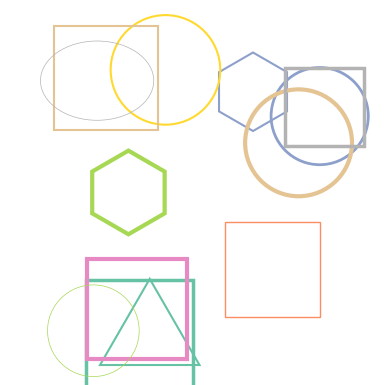[{"shape": "triangle", "thickness": 1.5, "radius": 0.75, "center": [0.389, 0.126]}, {"shape": "square", "thickness": 2.5, "radius": 0.7, "center": [0.362, 0.133]}, {"shape": "square", "thickness": 1, "radius": 0.62, "center": [0.707, 0.3]}, {"shape": "hexagon", "thickness": 1.5, "radius": 0.51, "center": [0.657, 0.762]}, {"shape": "circle", "thickness": 2, "radius": 0.63, "center": [0.83, 0.698]}, {"shape": "square", "thickness": 3, "radius": 0.65, "center": [0.357, 0.197]}, {"shape": "hexagon", "thickness": 3, "radius": 0.54, "center": [0.334, 0.5]}, {"shape": "circle", "thickness": 0.5, "radius": 0.6, "center": [0.243, 0.141]}, {"shape": "circle", "thickness": 1.5, "radius": 0.71, "center": [0.43, 0.818]}, {"shape": "square", "thickness": 1.5, "radius": 0.67, "center": [0.276, 0.797]}, {"shape": "circle", "thickness": 3, "radius": 0.69, "center": [0.776, 0.629]}, {"shape": "square", "thickness": 2.5, "radius": 0.51, "center": [0.842, 0.722]}, {"shape": "oval", "thickness": 0.5, "radius": 0.74, "center": [0.252, 0.791]}]